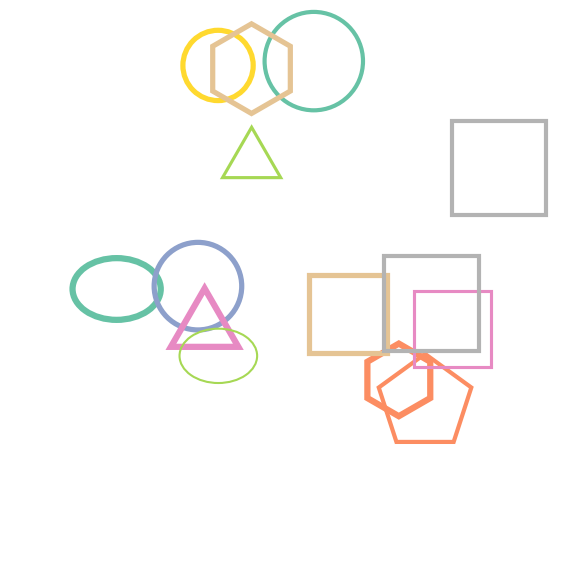[{"shape": "oval", "thickness": 3, "radius": 0.38, "center": [0.202, 0.499]}, {"shape": "circle", "thickness": 2, "radius": 0.43, "center": [0.543, 0.893]}, {"shape": "hexagon", "thickness": 3, "radius": 0.31, "center": [0.691, 0.341]}, {"shape": "pentagon", "thickness": 2, "radius": 0.42, "center": [0.736, 0.302]}, {"shape": "circle", "thickness": 2.5, "radius": 0.38, "center": [0.343, 0.504]}, {"shape": "square", "thickness": 1.5, "radius": 0.33, "center": [0.784, 0.43]}, {"shape": "triangle", "thickness": 3, "radius": 0.34, "center": [0.354, 0.432]}, {"shape": "triangle", "thickness": 1.5, "radius": 0.29, "center": [0.436, 0.721]}, {"shape": "oval", "thickness": 1, "radius": 0.34, "center": [0.378, 0.383]}, {"shape": "circle", "thickness": 2.5, "radius": 0.3, "center": [0.378, 0.886]}, {"shape": "square", "thickness": 2.5, "radius": 0.34, "center": [0.603, 0.455]}, {"shape": "hexagon", "thickness": 2.5, "radius": 0.39, "center": [0.436, 0.88]}, {"shape": "square", "thickness": 2, "radius": 0.41, "center": [0.865, 0.709]}, {"shape": "square", "thickness": 2, "radius": 0.41, "center": [0.747, 0.473]}]